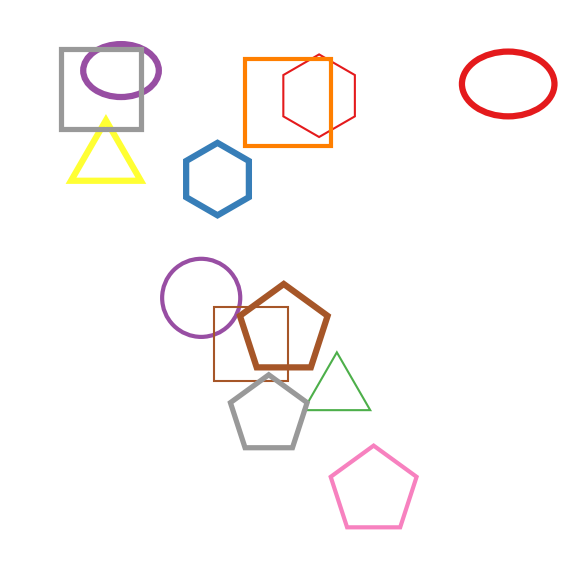[{"shape": "oval", "thickness": 3, "radius": 0.4, "center": [0.88, 0.854]}, {"shape": "hexagon", "thickness": 1, "radius": 0.36, "center": [0.553, 0.833]}, {"shape": "hexagon", "thickness": 3, "radius": 0.31, "center": [0.377, 0.689]}, {"shape": "triangle", "thickness": 1, "radius": 0.33, "center": [0.583, 0.322]}, {"shape": "circle", "thickness": 2, "radius": 0.34, "center": [0.348, 0.483]}, {"shape": "oval", "thickness": 3, "radius": 0.33, "center": [0.21, 0.877]}, {"shape": "square", "thickness": 2, "radius": 0.37, "center": [0.499, 0.822]}, {"shape": "triangle", "thickness": 3, "radius": 0.35, "center": [0.183, 0.721]}, {"shape": "square", "thickness": 1, "radius": 0.32, "center": [0.435, 0.403]}, {"shape": "pentagon", "thickness": 3, "radius": 0.4, "center": [0.491, 0.428]}, {"shape": "pentagon", "thickness": 2, "radius": 0.39, "center": [0.647, 0.149]}, {"shape": "pentagon", "thickness": 2.5, "radius": 0.35, "center": [0.465, 0.28]}, {"shape": "square", "thickness": 2.5, "radius": 0.34, "center": [0.175, 0.845]}]